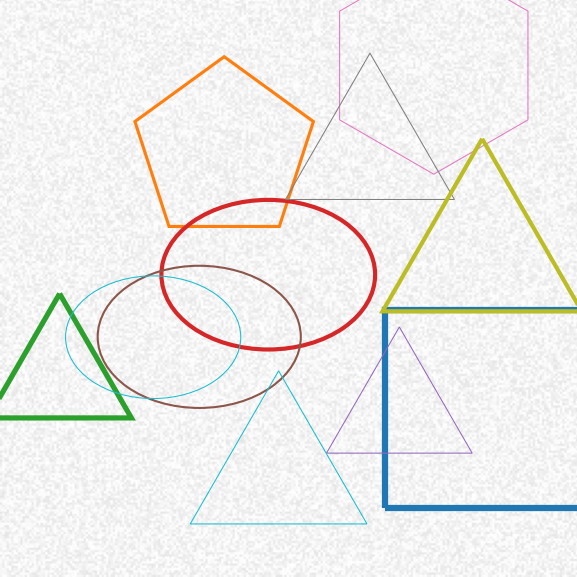[{"shape": "square", "thickness": 3, "radius": 0.86, "center": [0.837, 0.291]}, {"shape": "pentagon", "thickness": 1.5, "radius": 0.81, "center": [0.388, 0.738]}, {"shape": "triangle", "thickness": 2.5, "radius": 0.72, "center": [0.103, 0.347]}, {"shape": "oval", "thickness": 2, "radius": 0.93, "center": [0.465, 0.523]}, {"shape": "triangle", "thickness": 0.5, "radius": 0.73, "center": [0.691, 0.287]}, {"shape": "oval", "thickness": 1, "radius": 0.88, "center": [0.345, 0.416]}, {"shape": "hexagon", "thickness": 0.5, "radius": 0.94, "center": [0.751, 0.886]}, {"shape": "triangle", "thickness": 0.5, "radius": 0.84, "center": [0.641, 0.738]}, {"shape": "triangle", "thickness": 2, "radius": 1.0, "center": [0.835, 0.56]}, {"shape": "triangle", "thickness": 0.5, "radius": 0.88, "center": [0.482, 0.18]}, {"shape": "oval", "thickness": 0.5, "radius": 0.76, "center": [0.265, 0.415]}]